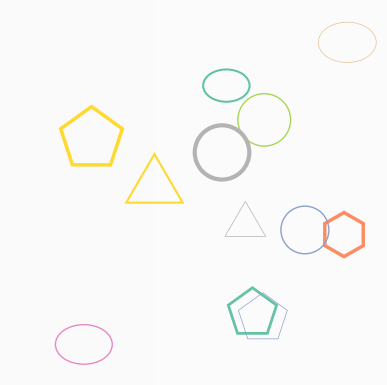[{"shape": "pentagon", "thickness": 2, "radius": 0.33, "center": [0.651, 0.187]}, {"shape": "oval", "thickness": 1.5, "radius": 0.3, "center": [0.584, 0.778]}, {"shape": "hexagon", "thickness": 2.5, "radius": 0.29, "center": [0.888, 0.391]}, {"shape": "pentagon", "thickness": 0.5, "radius": 0.33, "center": [0.678, 0.173]}, {"shape": "circle", "thickness": 1, "radius": 0.31, "center": [0.787, 0.403]}, {"shape": "oval", "thickness": 1, "radius": 0.37, "center": [0.216, 0.105]}, {"shape": "circle", "thickness": 1, "radius": 0.34, "center": [0.682, 0.689]}, {"shape": "pentagon", "thickness": 2.5, "radius": 0.42, "center": [0.236, 0.64]}, {"shape": "triangle", "thickness": 1.5, "radius": 0.42, "center": [0.399, 0.516]}, {"shape": "oval", "thickness": 0.5, "radius": 0.37, "center": [0.896, 0.89]}, {"shape": "triangle", "thickness": 0.5, "radius": 0.3, "center": [0.633, 0.416]}, {"shape": "circle", "thickness": 3, "radius": 0.35, "center": [0.573, 0.604]}]